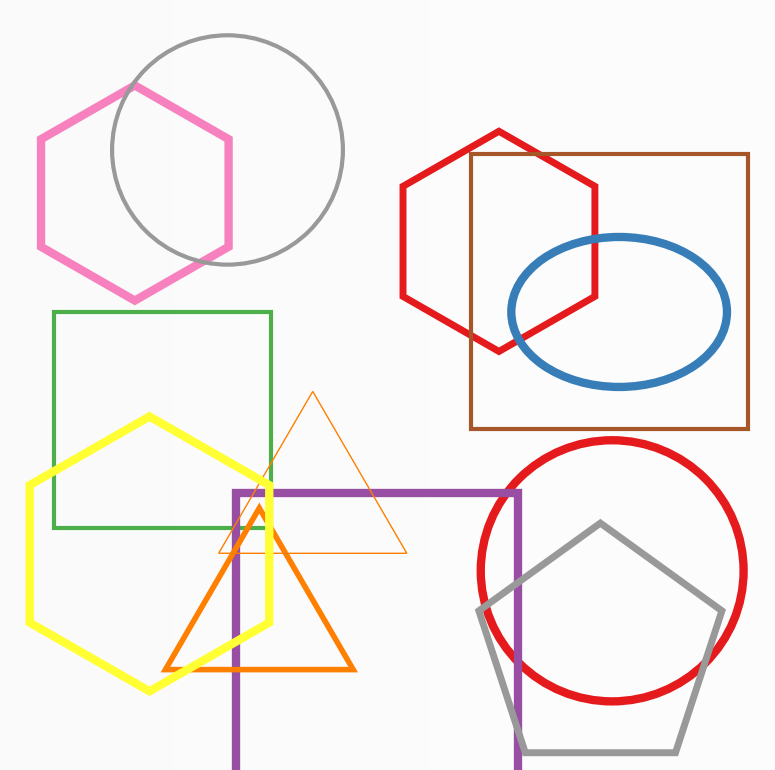[{"shape": "hexagon", "thickness": 2.5, "radius": 0.71, "center": [0.644, 0.687]}, {"shape": "circle", "thickness": 3, "radius": 0.85, "center": [0.79, 0.259]}, {"shape": "oval", "thickness": 3, "radius": 0.7, "center": [0.799, 0.595]}, {"shape": "square", "thickness": 1.5, "radius": 0.7, "center": [0.21, 0.454]}, {"shape": "square", "thickness": 3, "radius": 0.91, "center": [0.486, 0.178]}, {"shape": "triangle", "thickness": 0.5, "radius": 0.7, "center": [0.404, 0.352]}, {"shape": "triangle", "thickness": 2, "radius": 0.7, "center": [0.335, 0.2]}, {"shape": "hexagon", "thickness": 3, "radius": 0.89, "center": [0.193, 0.281]}, {"shape": "square", "thickness": 1.5, "radius": 0.89, "center": [0.786, 0.621]}, {"shape": "hexagon", "thickness": 3, "radius": 0.7, "center": [0.174, 0.749]}, {"shape": "circle", "thickness": 1.5, "radius": 0.74, "center": [0.294, 0.805]}, {"shape": "pentagon", "thickness": 2.5, "radius": 0.82, "center": [0.775, 0.156]}]